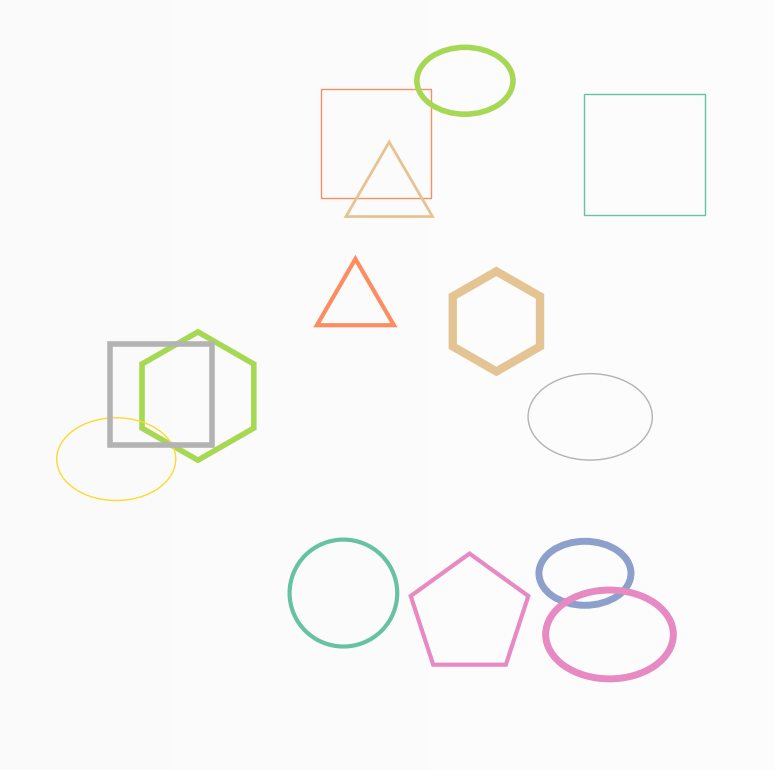[{"shape": "square", "thickness": 0.5, "radius": 0.39, "center": [0.832, 0.799]}, {"shape": "circle", "thickness": 1.5, "radius": 0.35, "center": [0.443, 0.23]}, {"shape": "square", "thickness": 0.5, "radius": 0.35, "center": [0.485, 0.814]}, {"shape": "triangle", "thickness": 1.5, "radius": 0.29, "center": [0.459, 0.606]}, {"shape": "oval", "thickness": 2.5, "radius": 0.3, "center": [0.755, 0.255]}, {"shape": "oval", "thickness": 2.5, "radius": 0.41, "center": [0.786, 0.176]}, {"shape": "pentagon", "thickness": 1.5, "radius": 0.4, "center": [0.606, 0.201]}, {"shape": "hexagon", "thickness": 2, "radius": 0.42, "center": [0.255, 0.486]}, {"shape": "oval", "thickness": 2, "radius": 0.31, "center": [0.6, 0.895]}, {"shape": "oval", "thickness": 0.5, "radius": 0.38, "center": [0.15, 0.404]}, {"shape": "triangle", "thickness": 1, "radius": 0.32, "center": [0.502, 0.751]}, {"shape": "hexagon", "thickness": 3, "radius": 0.33, "center": [0.641, 0.583]}, {"shape": "oval", "thickness": 0.5, "radius": 0.4, "center": [0.762, 0.459]}, {"shape": "square", "thickness": 2, "radius": 0.33, "center": [0.208, 0.488]}]